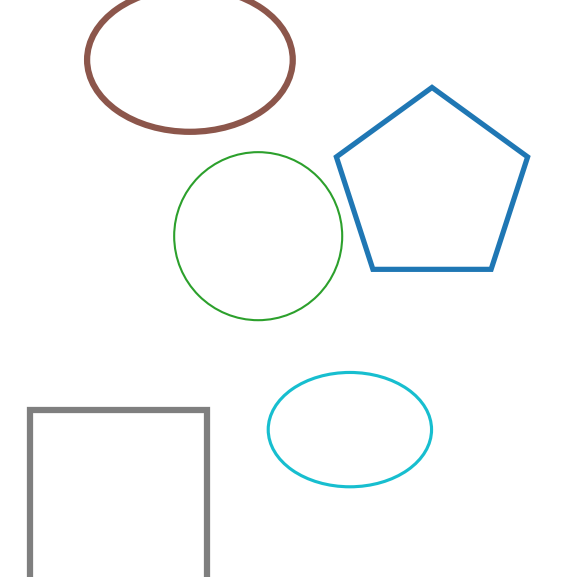[{"shape": "pentagon", "thickness": 2.5, "radius": 0.87, "center": [0.748, 0.674]}, {"shape": "circle", "thickness": 1, "radius": 0.73, "center": [0.447, 0.59]}, {"shape": "oval", "thickness": 3, "radius": 0.89, "center": [0.329, 0.896]}, {"shape": "square", "thickness": 3, "radius": 0.77, "center": [0.205, 0.136]}, {"shape": "oval", "thickness": 1.5, "radius": 0.71, "center": [0.606, 0.255]}]